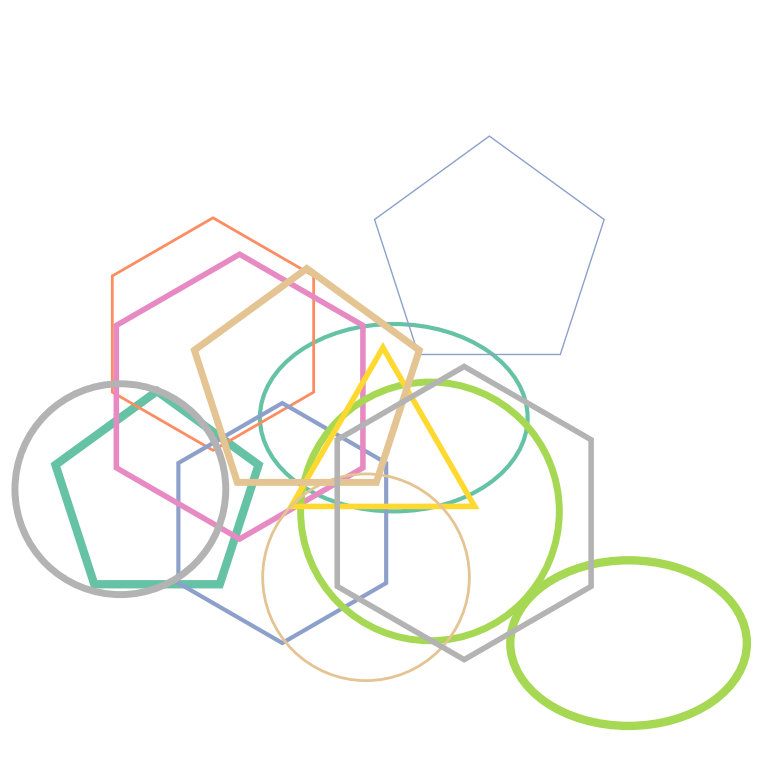[{"shape": "oval", "thickness": 1.5, "radius": 0.87, "center": [0.511, 0.458]}, {"shape": "pentagon", "thickness": 3, "radius": 0.69, "center": [0.204, 0.353]}, {"shape": "hexagon", "thickness": 1, "radius": 0.75, "center": [0.277, 0.566]}, {"shape": "pentagon", "thickness": 0.5, "radius": 0.78, "center": [0.636, 0.666]}, {"shape": "hexagon", "thickness": 1.5, "radius": 0.78, "center": [0.367, 0.321]}, {"shape": "hexagon", "thickness": 2, "radius": 0.92, "center": [0.311, 0.485]}, {"shape": "oval", "thickness": 3, "radius": 0.77, "center": [0.816, 0.165]}, {"shape": "circle", "thickness": 2.5, "radius": 0.84, "center": [0.558, 0.336]}, {"shape": "triangle", "thickness": 2, "radius": 0.69, "center": [0.497, 0.411]}, {"shape": "pentagon", "thickness": 2.5, "radius": 0.77, "center": [0.398, 0.498]}, {"shape": "circle", "thickness": 1, "radius": 0.67, "center": [0.475, 0.25]}, {"shape": "hexagon", "thickness": 2, "radius": 0.95, "center": [0.603, 0.334]}, {"shape": "circle", "thickness": 2.5, "radius": 0.68, "center": [0.156, 0.365]}]